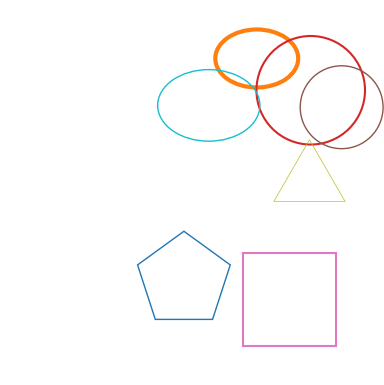[{"shape": "pentagon", "thickness": 1, "radius": 0.63, "center": [0.478, 0.273]}, {"shape": "oval", "thickness": 3, "radius": 0.54, "center": [0.667, 0.848]}, {"shape": "circle", "thickness": 1.5, "radius": 0.7, "center": [0.807, 0.766]}, {"shape": "circle", "thickness": 1, "radius": 0.54, "center": [0.887, 0.721]}, {"shape": "square", "thickness": 1.5, "radius": 0.6, "center": [0.752, 0.222]}, {"shape": "triangle", "thickness": 0.5, "radius": 0.53, "center": [0.804, 0.53]}, {"shape": "oval", "thickness": 1, "radius": 0.66, "center": [0.542, 0.726]}]